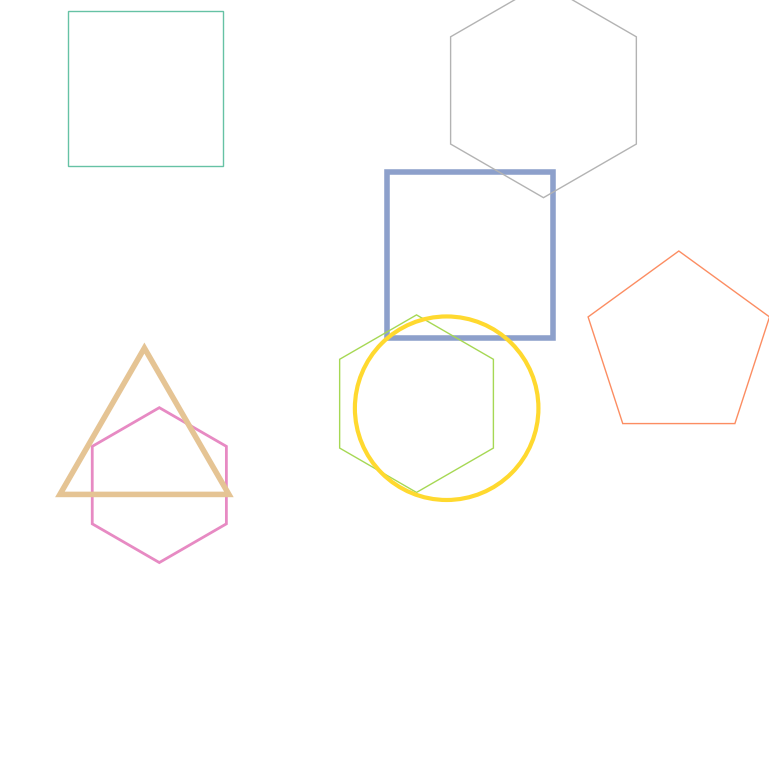[{"shape": "square", "thickness": 0.5, "radius": 0.5, "center": [0.189, 0.885]}, {"shape": "pentagon", "thickness": 0.5, "radius": 0.62, "center": [0.882, 0.55]}, {"shape": "square", "thickness": 2, "radius": 0.54, "center": [0.61, 0.668]}, {"shape": "hexagon", "thickness": 1, "radius": 0.5, "center": [0.207, 0.37]}, {"shape": "hexagon", "thickness": 0.5, "radius": 0.58, "center": [0.541, 0.476]}, {"shape": "circle", "thickness": 1.5, "radius": 0.6, "center": [0.58, 0.47]}, {"shape": "triangle", "thickness": 2, "radius": 0.63, "center": [0.188, 0.421]}, {"shape": "hexagon", "thickness": 0.5, "radius": 0.7, "center": [0.706, 0.883]}]